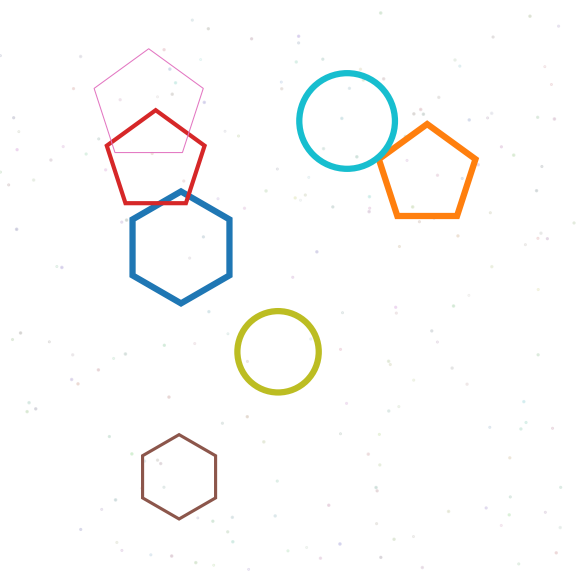[{"shape": "hexagon", "thickness": 3, "radius": 0.48, "center": [0.313, 0.571]}, {"shape": "pentagon", "thickness": 3, "radius": 0.44, "center": [0.74, 0.696]}, {"shape": "pentagon", "thickness": 2, "radius": 0.45, "center": [0.27, 0.719]}, {"shape": "hexagon", "thickness": 1.5, "radius": 0.36, "center": [0.31, 0.173]}, {"shape": "pentagon", "thickness": 0.5, "radius": 0.5, "center": [0.257, 0.815]}, {"shape": "circle", "thickness": 3, "radius": 0.35, "center": [0.482, 0.39]}, {"shape": "circle", "thickness": 3, "radius": 0.41, "center": [0.601, 0.79]}]